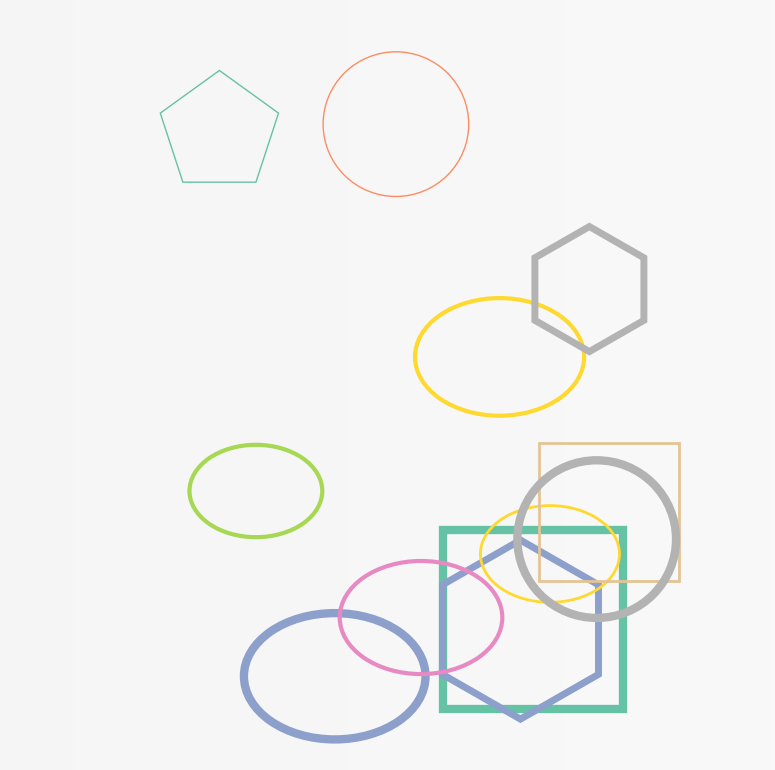[{"shape": "square", "thickness": 3, "radius": 0.58, "center": [0.688, 0.195]}, {"shape": "pentagon", "thickness": 0.5, "radius": 0.4, "center": [0.283, 0.828]}, {"shape": "circle", "thickness": 0.5, "radius": 0.47, "center": [0.511, 0.839]}, {"shape": "oval", "thickness": 3, "radius": 0.59, "center": [0.432, 0.122]}, {"shape": "hexagon", "thickness": 2.5, "radius": 0.58, "center": [0.672, 0.182]}, {"shape": "oval", "thickness": 1.5, "radius": 0.52, "center": [0.543, 0.198]}, {"shape": "oval", "thickness": 1.5, "radius": 0.43, "center": [0.33, 0.362]}, {"shape": "oval", "thickness": 1.5, "radius": 0.55, "center": [0.645, 0.536]}, {"shape": "oval", "thickness": 1, "radius": 0.45, "center": [0.71, 0.281]}, {"shape": "square", "thickness": 1, "radius": 0.45, "center": [0.786, 0.335]}, {"shape": "hexagon", "thickness": 2.5, "radius": 0.41, "center": [0.761, 0.625]}, {"shape": "circle", "thickness": 3, "radius": 0.51, "center": [0.77, 0.3]}]